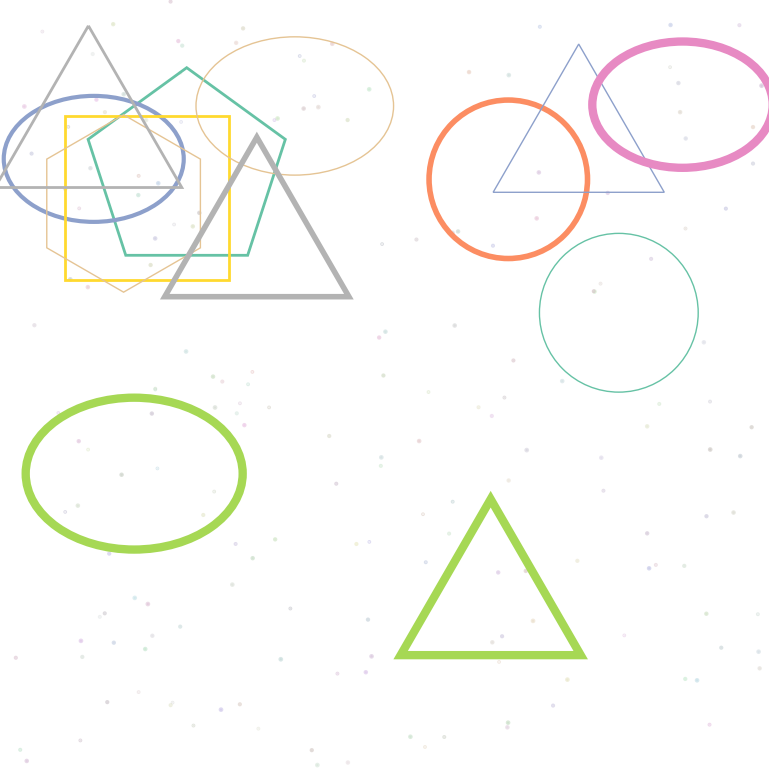[{"shape": "circle", "thickness": 0.5, "radius": 0.52, "center": [0.804, 0.594]}, {"shape": "pentagon", "thickness": 1, "radius": 0.67, "center": [0.242, 0.777]}, {"shape": "circle", "thickness": 2, "radius": 0.51, "center": [0.66, 0.767]}, {"shape": "oval", "thickness": 1.5, "radius": 0.58, "center": [0.122, 0.794]}, {"shape": "triangle", "thickness": 0.5, "radius": 0.64, "center": [0.752, 0.814]}, {"shape": "oval", "thickness": 3, "radius": 0.59, "center": [0.886, 0.864]}, {"shape": "triangle", "thickness": 3, "radius": 0.68, "center": [0.637, 0.217]}, {"shape": "oval", "thickness": 3, "radius": 0.7, "center": [0.174, 0.385]}, {"shape": "square", "thickness": 1, "radius": 0.53, "center": [0.191, 0.743]}, {"shape": "oval", "thickness": 0.5, "radius": 0.64, "center": [0.383, 0.862]}, {"shape": "hexagon", "thickness": 0.5, "radius": 0.58, "center": [0.161, 0.736]}, {"shape": "triangle", "thickness": 2, "radius": 0.69, "center": [0.334, 0.684]}, {"shape": "triangle", "thickness": 1, "radius": 0.7, "center": [0.115, 0.826]}]